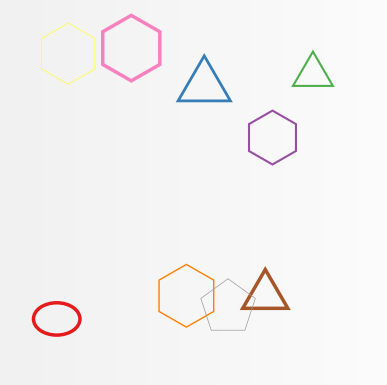[{"shape": "oval", "thickness": 2.5, "radius": 0.3, "center": [0.146, 0.172]}, {"shape": "triangle", "thickness": 2, "radius": 0.39, "center": [0.527, 0.777]}, {"shape": "triangle", "thickness": 1.5, "radius": 0.3, "center": [0.808, 0.807]}, {"shape": "hexagon", "thickness": 1.5, "radius": 0.35, "center": [0.703, 0.643]}, {"shape": "hexagon", "thickness": 1, "radius": 0.41, "center": [0.481, 0.232]}, {"shape": "hexagon", "thickness": 0.5, "radius": 0.4, "center": [0.176, 0.861]}, {"shape": "triangle", "thickness": 2.5, "radius": 0.34, "center": [0.685, 0.233]}, {"shape": "hexagon", "thickness": 2.5, "radius": 0.43, "center": [0.339, 0.875]}, {"shape": "pentagon", "thickness": 0.5, "radius": 0.37, "center": [0.589, 0.202]}]